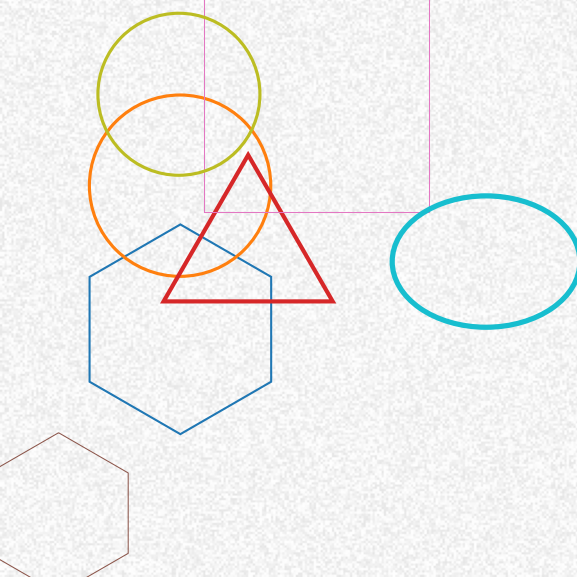[{"shape": "hexagon", "thickness": 1, "radius": 0.91, "center": [0.312, 0.429]}, {"shape": "circle", "thickness": 1.5, "radius": 0.79, "center": [0.312, 0.678]}, {"shape": "triangle", "thickness": 2, "radius": 0.85, "center": [0.43, 0.562]}, {"shape": "hexagon", "thickness": 0.5, "radius": 0.7, "center": [0.101, 0.111]}, {"shape": "square", "thickness": 0.5, "radius": 0.97, "center": [0.548, 0.827]}, {"shape": "circle", "thickness": 1.5, "radius": 0.7, "center": [0.31, 0.836]}, {"shape": "oval", "thickness": 2.5, "radius": 0.81, "center": [0.842, 0.546]}]